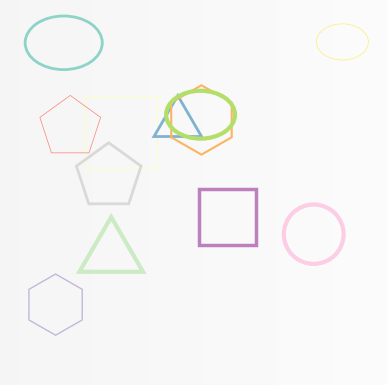[{"shape": "oval", "thickness": 2, "radius": 0.5, "center": [0.164, 0.889]}, {"shape": "square", "thickness": 0.5, "radius": 0.47, "center": [0.313, 0.658]}, {"shape": "hexagon", "thickness": 1, "radius": 0.4, "center": [0.143, 0.209]}, {"shape": "pentagon", "thickness": 0.5, "radius": 0.41, "center": [0.181, 0.67]}, {"shape": "triangle", "thickness": 2, "radius": 0.35, "center": [0.459, 0.681]}, {"shape": "hexagon", "thickness": 1.5, "radius": 0.45, "center": [0.52, 0.688]}, {"shape": "oval", "thickness": 3, "radius": 0.44, "center": [0.518, 0.702]}, {"shape": "circle", "thickness": 3, "radius": 0.39, "center": [0.81, 0.392]}, {"shape": "pentagon", "thickness": 2, "radius": 0.44, "center": [0.281, 0.542]}, {"shape": "square", "thickness": 2.5, "radius": 0.37, "center": [0.586, 0.436]}, {"shape": "triangle", "thickness": 3, "radius": 0.47, "center": [0.287, 0.341]}, {"shape": "oval", "thickness": 0.5, "radius": 0.34, "center": [0.884, 0.891]}]